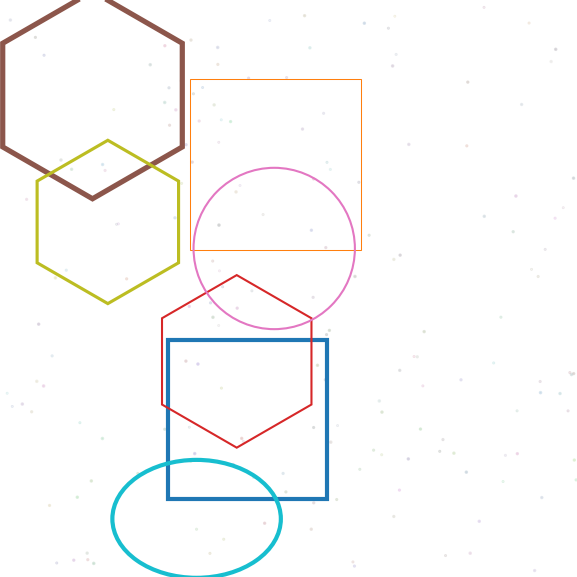[{"shape": "square", "thickness": 2, "radius": 0.69, "center": [0.429, 0.272]}, {"shape": "square", "thickness": 0.5, "radius": 0.74, "center": [0.477, 0.715]}, {"shape": "hexagon", "thickness": 1, "radius": 0.75, "center": [0.41, 0.373]}, {"shape": "hexagon", "thickness": 2.5, "radius": 0.9, "center": [0.16, 0.834]}, {"shape": "circle", "thickness": 1, "radius": 0.7, "center": [0.475, 0.569]}, {"shape": "hexagon", "thickness": 1.5, "radius": 0.71, "center": [0.187, 0.615]}, {"shape": "oval", "thickness": 2, "radius": 0.73, "center": [0.34, 0.101]}]